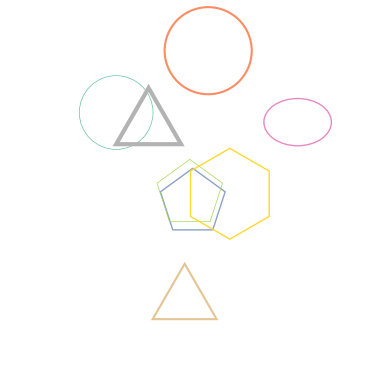[{"shape": "circle", "thickness": 0.5, "radius": 0.48, "center": [0.302, 0.708]}, {"shape": "circle", "thickness": 1.5, "radius": 0.57, "center": [0.541, 0.868]}, {"shape": "pentagon", "thickness": 1, "radius": 0.44, "center": [0.501, 0.474]}, {"shape": "oval", "thickness": 1, "radius": 0.44, "center": [0.773, 0.683]}, {"shape": "pentagon", "thickness": 0.5, "radius": 0.45, "center": [0.493, 0.497]}, {"shape": "hexagon", "thickness": 1, "radius": 0.59, "center": [0.597, 0.497]}, {"shape": "triangle", "thickness": 1.5, "radius": 0.48, "center": [0.48, 0.219]}, {"shape": "triangle", "thickness": 3, "radius": 0.49, "center": [0.386, 0.674]}]